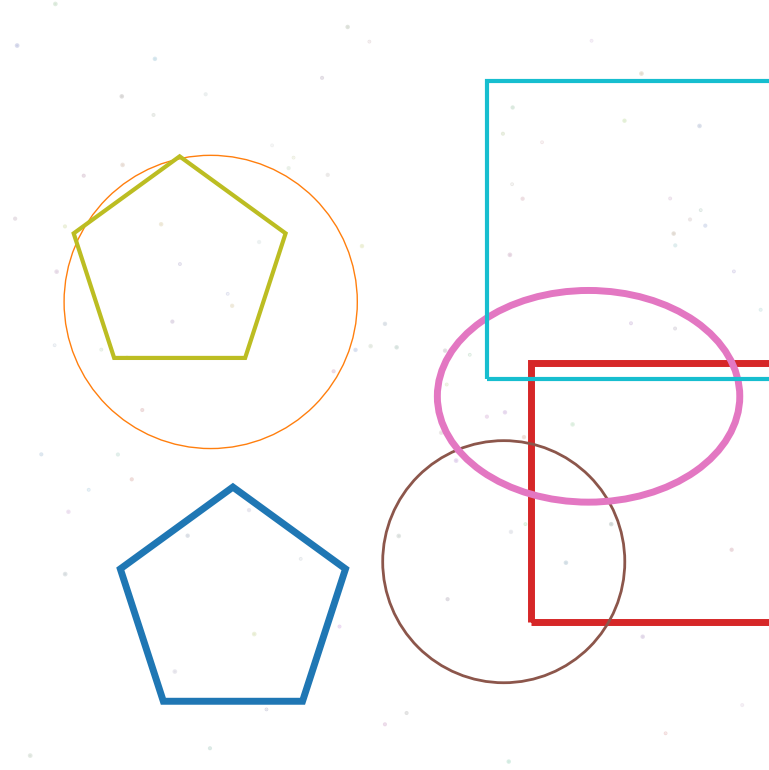[{"shape": "pentagon", "thickness": 2.5, "radius": 0.77, "center": [0.302, 0.214]}, {"shape": "circle", "thickness": 0.5, "radius": 0.95, "center": [0.274, 0.608]}, {"shape": "square", "thickness": 2.5, "radius": 0.84, "center": [0.858, 0.36]}, {"shape": "circle", "thickness": 1, "radius": 0.79, "center": [0.654, 0.271]}, {"shape": "oval", "thickness": 2.5, "radius": 0.98, "center": [0.764, 0.485]}, {"shape": "pentagon", "thickness": 1.5, "radius": 0.72, "center": [0.233, 0.652]}, {"shape": "square", "thickness": 1.5, "radius": 0.97, "center": [0.827, 0.701]}]